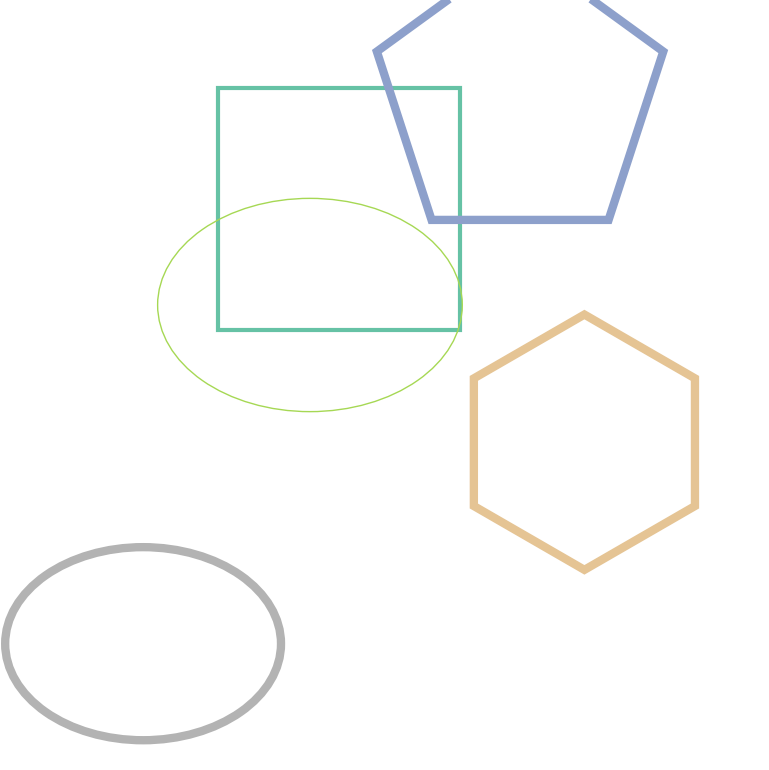[{"shape": "square", "thickness": 1.5, "radius": 0.79, "center": [0.44, 0.729]}, {"shape": "pentagon", "thickness": 3, "radius": 0.98, "center": [0.675, 0.873]}, {"shape": "oval", "thickness": 0.5, "radius": 0.99, "center": [0.403, 0.604]}, {"shape": "hexagon", "thickness": 3, "radius": 0.83, "center": [0.759, 0.426]}, {"shape": "oval", "thickness": 3, "radius": 0.9, "center": [0.186, 0.164]}]